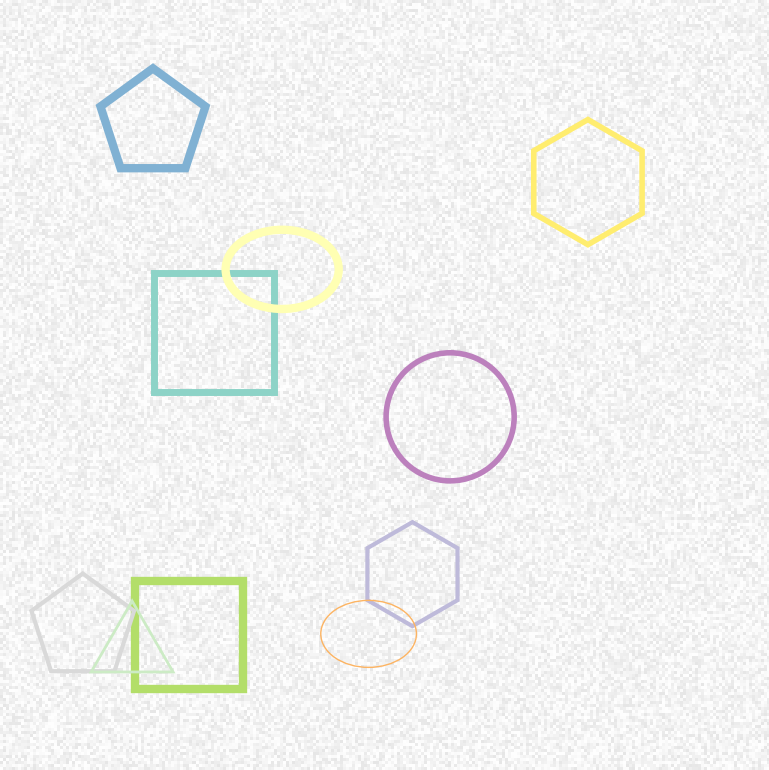[{"shape": "square", "thickness": 2.5, "radius": 0.39, "center": [0.278, 0.568]}, {"shape": "oval", "thickness": 3, "radius": 0.37, "center": [0.366, 0.65]}, {"shape": "hexagon", "thickness": 1.5, "radius": 0.34, "center": [0.536, 0.254]}, {"shape": "pentagon", "thickness": 3, "radius": 0.36, "center": [0.199, 0.84]}, {"shape": "oval", "thickness": 0.5, "radius": 0.31, "center": [0.479, 0.177]}, {"shape": "square", "thickness": 3, "radius": 0.35, "center": [0.246, 0.175]}, {"shape": "pentagon", "thickness": 1.5, "radius": 0.35, "center": [0.107, 0.185]}, {"shape": "circle", "thickness": 2, "radius": 0.42, "center": [0.585, 0.459]}, {"shape": "triangle", "thickness": 1, "radius": 0.31, "center": [0.172, 0.158]}, {"shape": "hexagon", "thickness": 2, "radius": 0.41, "center": [0.764, 0.763]}]